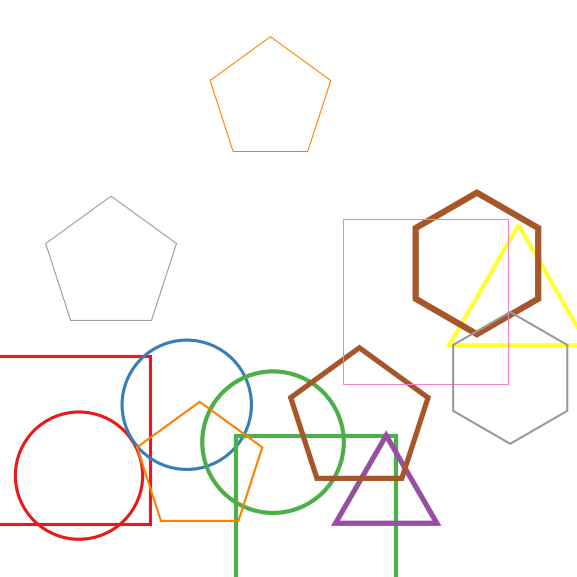[{"shape": "circle", "thickness": 1.5, "radius": 0.55, "center": [0.137, 0.176]}, {"shape": "square", "thickness": 1.5, "radius": 0.73, "center": [0.115, 0.237]}, {"shape": "circle", "thickness": 1.5, "radius": 0.56, "center": [0.323, 0.298]}, {"shape": "square", "thickness": 2, "radius": 0.69, "center": [0.547, 0.106]}, {"shape": "circle", "thickness": 2, "radius": 0.61, "center": [0.473, 0.233]}, {"shape": "triangle", "thickness": 2.5, "radius": 0.51, "center": [0.669, 0.144]}, {"shape": "pentagon", "thickness": 1, "radius": 0.57, "center": [0.346, 0.189]}, {"shape": "pentagon", "thickness": 0.5, "radius": 0.55, "center": [0.468, 0.826]}, {"shape": "triangle", "thickness": 2, "radius": 0.69, "center": [0.898, 0.471]}, {"shape": "pentagon", "thickness": 2.5, "radius": 0.63, "center": [0.622, 0.272]}, {"shape": "hexagon", "thickness": 3, "radius": 0.61, "center": [0.826, 0.543]}, {"shape": "square", "thickness": 0.5, "radius": 0.71, "center": [0.737, 0.477]}, {"shape": "hexagon", "thickness": 1, "radius": 0.57, "center": [0.883, 0.345]}, {"shape": "pentagon", "thickness": 0.5, "radius": 0.6, "center": [0.192, 0.541]}]